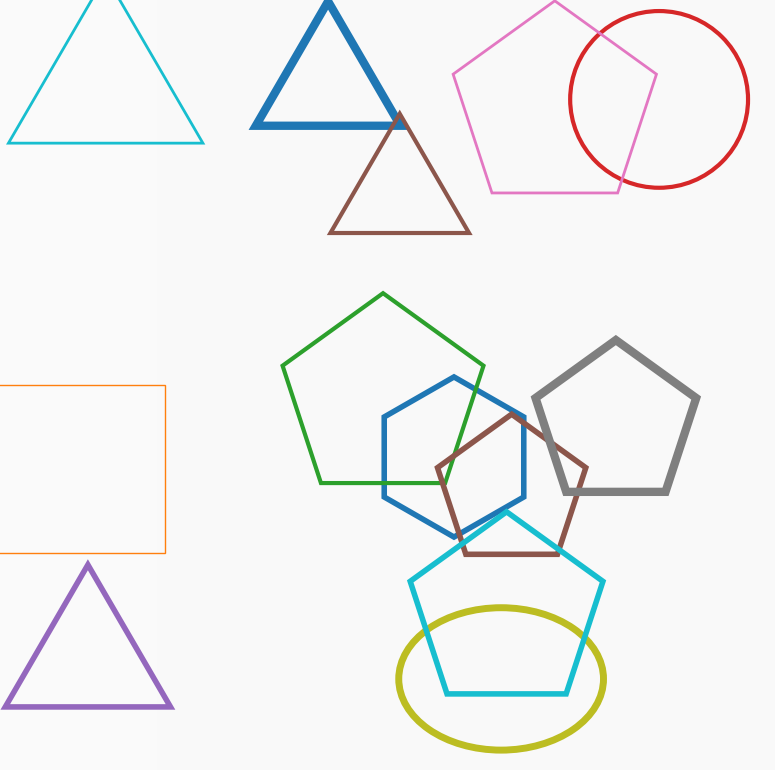[{"shape": "hexagon", "thickness": 2, "radius": 0.52, "center": [0.586, 0.407]}, {"shape": "triangle", "thickness": 3, "radius": 0.54, "center": [0.423, 0.891]}, {"shape": "square", "thickness": 0.5, "radius": 0.55, "center": [0.103, 0.391]}, {"shape": "pentagon", "thickness": 1.5, "radius": 0.68, "center": [0.494, 0.483]}, {"shape": "circle", "thickness": 1.5, "radius": 0.57, "center": [0.85, 0.871]}, {"shape": "triangle", "thickness": 2, "radius": 0.62, "center": [0.113, 0.143]}, {"shape": "pentagon", "thickness": 2, "radius": 0.5, "center": [0.66, 0.362]}, {"shape": "triangle", "thickness": 1.5, "radius": 0.52, "center": [0.516, 0.749]}, {"shape": "pentagon", "thickness": 1, "radius": 0.69, "center": [0.716, 0.861]}, {"shape": "pentagon", "thickness": 3, "radius": 0.54, "center": [0.795, 0.449]}, {"shape": "oval", "thickness": 2.5, "radius": 0.66, "center": [0.647, 0.118]}, {"shape": "pentagon", "thickness": 2, "radius": 0.65, "center": [0.654, 0.205]}, {"shape": "triangle", "thickness": 1, "radius": 0.72, "center": [0.136, 0.887]}]